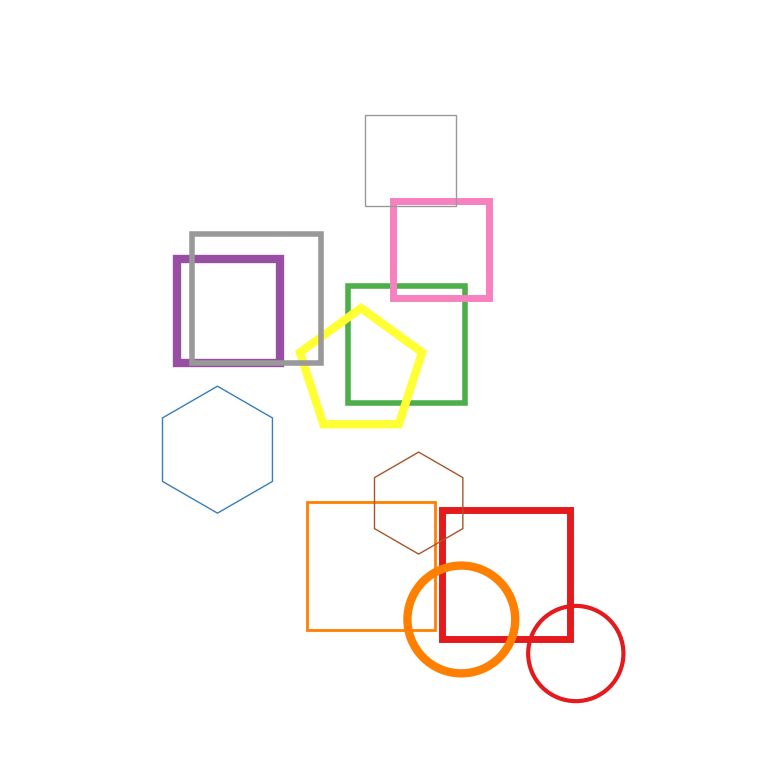[{"shape": "square", "thickness": 2.5, "radius": 0.42, "center": [0.657, 0.254]}, {"shape": "circle", "thickness": 1.5, "radius": 0.31, "center": [0.748, 0.151]}, {"shape": "hexagon", "thickness": 0.5, "radius": 0.41, "center": [0.282, 0.416]}, {"shape": "square", "thickness": 2, "radius": 0.38, "center": [0.528, 0.553]}, {"shape": "square", "thickness": 3, "radius": 0.34, "center": [0.296, 0.596]}, {"shape": "square", "thickness": 1, "radius": 0.42, "center": [0.482, 0.265]}, {"shape": "circle", "thickness": 3, "radius": 0.35, "center": [0.599, 0.196]}, {"shape": "pentagon", "thickness": 3, "radius": 0.42, "center": [0.469, 0.517]}, {"shape": "hexagon", "thickness": 0.5, "radius": 0.33, "center": [0.544, 0.347]}, {"shape": "square", "thickness": 2.5, "radius": 0.31, "center": [0.573, 0.676]}, {"shape": "square", "thickness": 2, "radius": 0.42, "center": [0.333, 0.612]}, {"shape": "square", "thickness": 0.5, "radius": 0.3, "center": [0.533, 0.791]}]